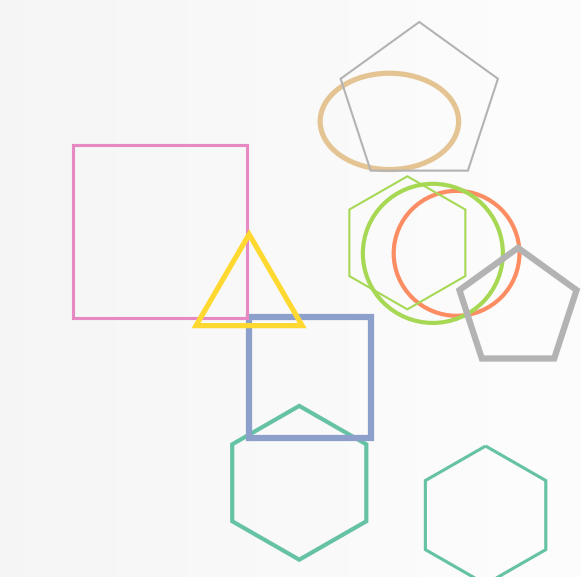[{"shape": "hexagon", "thickness": 1.5, "radius": 0.6, "center": [0.835, 0.107]}, {"shape": "hexagon", "thickness": 2, "radius": 0.67, "center": [0.515, 0.163]}, {"shape": "circle", "thickness": 2, "radius": 0.54, "center": [0.785, 0.56]}, {"shape": "square", "thickness": 3, "radius": 0.52, "center": [0.534, 0.345]}, {"shape": "square", "thickness": 1.5, "radius": 0.75, "center": [0.275, 0.598]}, {"shape": "circle", "thickness": 2, "radius": 0.6, "center": [0.745, 0.56]}, {"shape": "hexagon", "thickness": 1, "radius": 0.58, "center": [0.701, 0.579]}, {"shape": "triangle", "thickness": 2.5, "radius": 0.53, "center": [0.429, 0.488]}, {"shape": "oval", "thickness": 2.5, "radius": 0.6, "center": [0.67, 0.789]}, {"shape": "pentagon", "thickness": 3, "radius": 0.53, "center": [0.891, 0.464]}, {"shape": "pentagon", "thickness": 1, "radius": 0.71, "center": [0.721, 0.819]}]